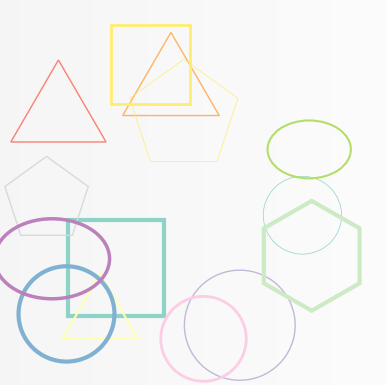[{"shape": "circle", "thickness": 0.5, "radius": 0.51, "center": [0.78, 0.441]}, {"shape": "square", "thickness": 3, "radius": 0.62, "center": [0.3, 0.305]}, {"shape": "triangle", "thickness": 1.5, "radius": 0.56, "center": [0.259, 0.177]}, {"shape": "circle", "thickness": 1, "radius": 0.71, "center": [0.619, 0.155]}, {"shape": "triangle", "thickness": 1, "radius": 0.71, "center": [0.151, 0.702]}, {"shape": "circle", "thickness": 3, "radius": 0.62, "center": [0.172, 0.185]}, {"shape": "triangle", "thickness": 1, "radius": 0.72, "center": [0.441, 0.772]}, {"shape": "oval", "thickness": 1.5, "radius": 0.54, "center": [0.798, 0.612]}, {"shape": "circle", "thickness": 2, "radius": 0.55, "center": [0.525, 0.12]}, {"shape": "pentagon", "thickness": 1, "radius": 0.57, "center": [0.12, 0.48]}, {"shape": "oval", "thickness": 2.5, "radius": 0.74, "center": [0.134, 0.328]}, {"shape": "hexagon", "thickness": 3, "radius": 0.71, "center": [0.804, 0.336]}, {"shape": "pentagon", "thickness": 0.5, "radius": 0.73, "center": [0.474, 0.699]}, {"shape": "square", "thickness": 2, "radius": 0.51, "center": [0.388, 0.833]}]